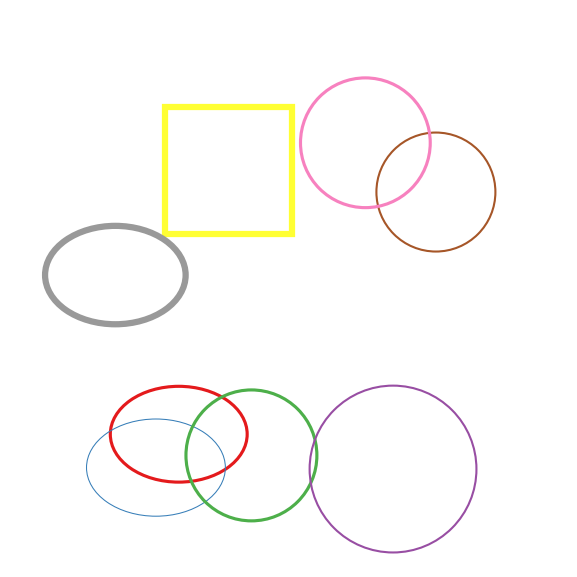[{"shape": "oval", "thickness": 1.5, "radius": 0.59, "center": [0.31, 0.247]}, {"shape": "oval", "thickness": 0.5, "radius": 0.6, "center": [0.27, 0.189]}, {"shape": "circle", "thickness": 1.5, "radius": 0.57, "center": [0.435, 0.211]}, {"shape": "circle", "thickness": 1, "radius": 0.72, "center": [0.681, 0.187]}, {"shape": "square", "thickness": 3, "radius": 0.55, "center": [0.395, 0.703]}, {"shape": "circle", "thickness": 1, "radius": 0.52, "center": [0.755, 0.667]}, {"shape": "circle", "thickness": 1.5, "radius": 0.56, "center": [0.633, 0.752]}, {"shape": "oval", "thickness": 3, "radius": 0.61, "center": [0.2, 0.523]}]